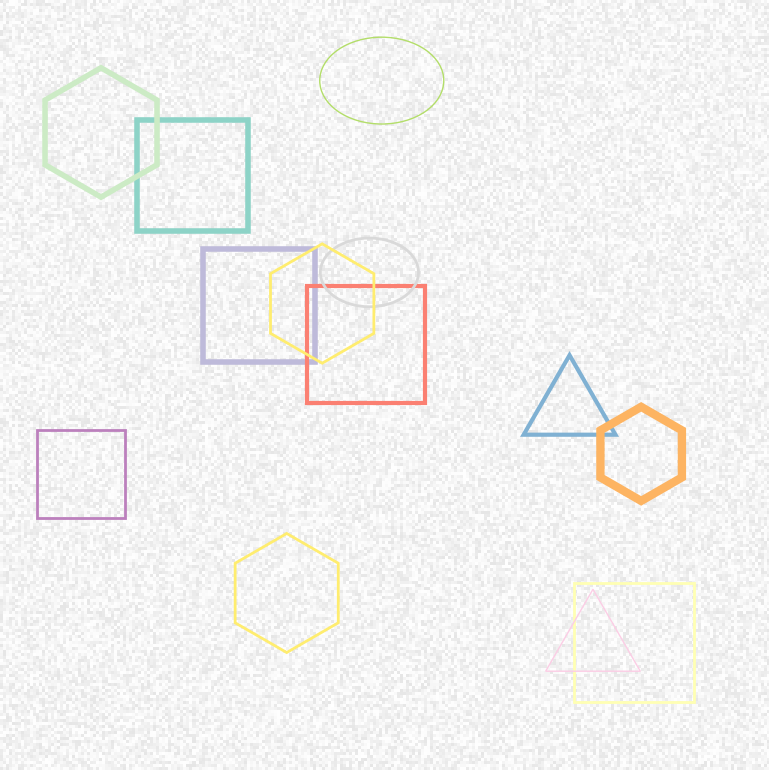[{"shape": "square", "thickness": 2, "radius": 0.36, "center": [0.25, 0.772]}, {"shape": "square", "thickness": 1, "radius": 0.39, "center": [0.823, 0.165]}, {"shape": "square", "thickness": 2, "radius": 0.36, "center": [0.337, 0.603]}, {"shape": "square", "thickness": 1.5, "radius": 0.38, "center": [0.475, 0.553]}, {"shape": "triangle", "thickness": 1.5, "radius": 0.34, "center": [0.74, 0.47]}, {"shape": "hexagon", "thickness": 3, "radius": 0.31, "center": [0.833, 0.411]}, {"shape": "oval", "thickness": 0.5, "radius": 0.4, "center": [0.496, 0.895]}, {"shape": "triangle", "thickness": 0.5, "radius": 0.35, "center": [0.77, 0.164]}, {"shape": "oval", "thickness": 1, "radius": 0.32, "center": [0.48, 0.646]}, {"shape": "square", "thickness": 1, "radius": 0.29, "center": [0.105, 0.384]}, {"shape": "hexagon", "thickness": 2, "radius": 0.42, "center": [0.131, 0.828]}, {"shape": "hexagon", "thickness": 1, "radius": 0.39, "center": [0.372, 0.23]}, {"shape": "hexagon", "thickness": 1, "radius": 0.39, "center": [0.418, 0.606]}]